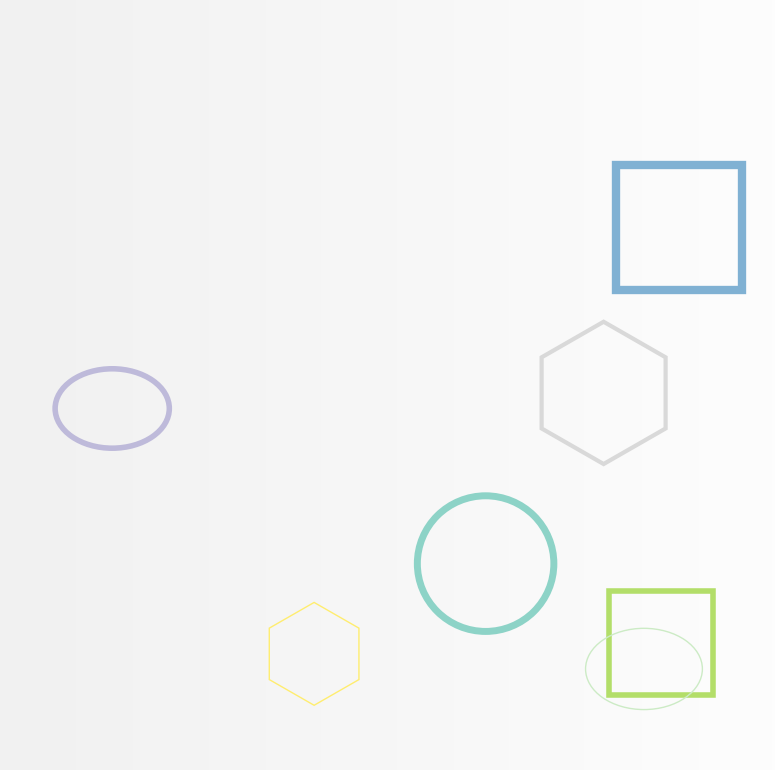[{"shape": "circle", "thickness": 2.5, "radius": 0.44, "center": [0.627, 0.268]}, {"shape": "oval", "thickness": 2, "radius": 0.37, "center": [0.145, 0.469]}, {"shape": "square", "thickness": 3, "radius": 0.4, "center": [0.876, 0.704]}, {"shape": "square", "thickness": 2, "radius": 0.34, "center": [0.853, 0.165]}, {"shape": "hexagon", "thickness": 1.5, "radius": 0.46, "center": [0.779, 0.49]}, {"shape": "oval", "thickness": 0.5, "radius": 0.38, "center": [0.831, 0.131]}, {"shape": "hexagon", "thickness": 0.5, "radius": 0.33, "center": [0.405, 0.151]}]